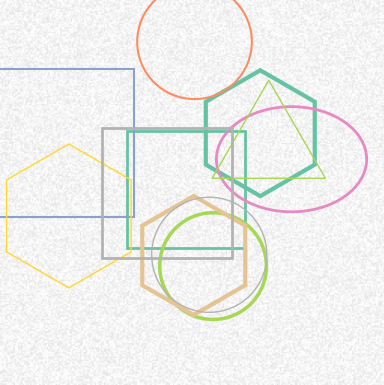[{"shape": "square", "thickness": 2, "radius": 0.76, "center": [0.483, 0.507]}, {"shape": "hexagon", "thickness": 3, "radius": 0.82, "center": [0.676, 0.654]}, {"shape": "circle", "thickness": 1.5, "radius": 0.74, "center": [0.505, 0.892]}, {"shape": "square", "thickness": 1.5, "radius": 0.96, "center": [0.155, 0.628]}, {"shape": "oval", "thickness": 2, "radius": 0.98, "center": [0.757, 0.586]}, {"shape": "triangle", "thickness": 1, "radius": 0.85, "center": [0.698, 0.622]}, {"shape": "circle", "thickness": 2.5, "radius": 0.69, "center": [0.553, 0.309]}, {"shape": "hexagon", "thickness": 1, "radius": 0.93, "center": [0.179, 0.439]}, {"shape": "hexagon", "thickness": 3, "radius": 0.77, "center": [0.503, 0.336]}, {"shape": "circle", "thickness": 1, "radius": 0.75, "center": [0.543, 0.338]}, {"shape": "square", "thickness": 2, "radius": 0.84, "center": [0.433, 0.499]}]